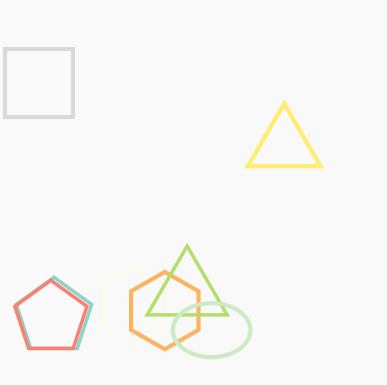[{"shape": "pentagon", "thickness": 2.5, "radius": 0.51, "center": [0.139, 0.178]}, {"shape": "hexagon", "thickness": 0.5, "radius": 0.48, "center": [0.343, 0.209]}, {"shape": "pentagon", "thickness": 2.5, "radius": 0.49, "center": [0.131, 0.174]}, {"shape": "hexagon", "thickness": 3, "radius": 0.5, "center": [0.425, 0.193]}, {"shape": "triangle", "thickness": 2.5, "radius": 0.6, "center": [0.483, 0.242]}, {"shape": "square", "thickness": 3, "radius": 0.44, "center": [0.101, 0.785]}, {"shape": "oval", "thickness": 3, "radius": 0.5, "center": [0.546, 0.142]}, {"shape": "triangle", "thickness": 3, "radius": 0.54, "center": [0.733, 0.622]}]